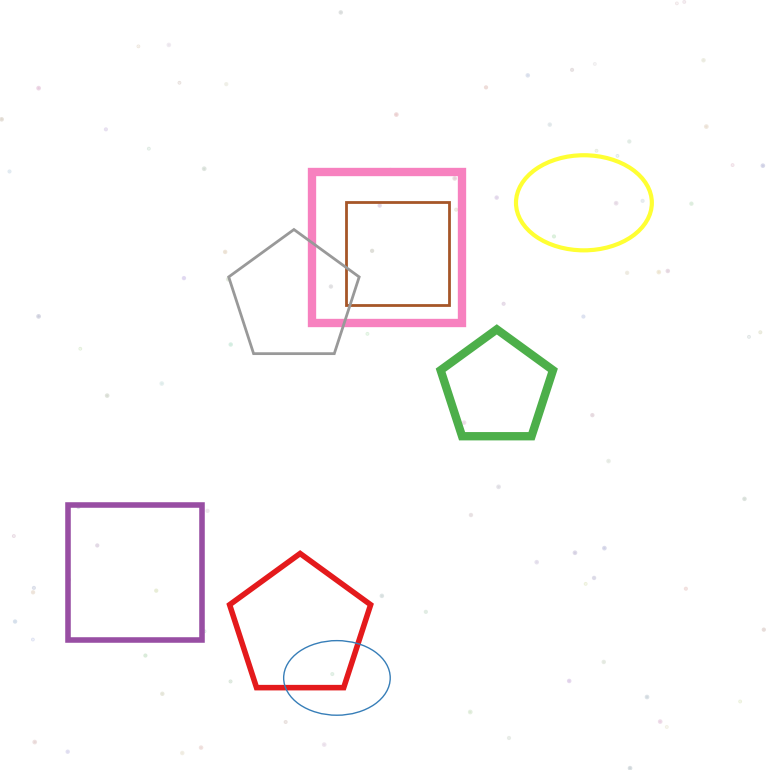[{"shape": "pentagon", "thickness": 2, "radius": 0.48, "center": [0.39, 0.185]}, {"shape": "oval", "thickness": 0.5, "radius": 0.35, "center": [0.438, 0.12]}, {"shape": "pentagon", "thickness": 3, "radius": 0.38, "center": [0.645, 0.496]}, {"shape": "square", "thickness": 2, "radius": 0.44, "center": [0.175, 0.257]}, {"shape": "oval", "thickness": 1.5, "radius": 0.44, "center": [0.758, 0.737]}, {"shape": "square", "thickness": 1, "radius": 0.33, "center": [0.516, 0.671]}, {"shape": "square", "thickness": 3, "radius": 0.49, "center": [0.502, 0.679]}, {"shape": "pentagon", "thickness": 1, "radius": 0.45, "center": [0.382, 0.613]}]